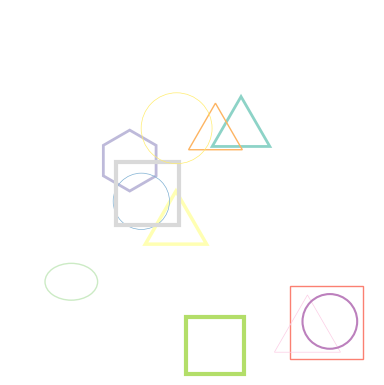[{"shape": "triangle", "thickness": 2, "radius": 0.43, "center": [0.626, 0.663]}, {"shape": "triangle", "thickness": 2.5, "radius": 0.46, "center": [0.457, 0.412]}, {"shape": "hexagon", "thickness": 2, "radius": 0.4, "center": [0.337, 0.583]}, {"shape": "square", "thickness": 1, "radius": 0.47, "center": [0.847, 0.163]}, {"shape": "circle", "thickness": 0.5, "radius": 0.37, "center": [0.367, 0.477]}, {"shape": "triangle", "thickness": 1, "radius": 0.4, "center": [0.56, 0.651]}, {"shape": "square", "thickness": 3, "radius": 0.37, "center": [0.559, 0.103]}, {"shape": "triangle", "thickness": 0.5, "radius": 0.5, "center": [0.799, 0.135]}, {"shape": "square", "thickness": 3, "radius": 0.41, "center": [0.383, 0.497]}, {"shape": "circle", "thickness": 1.5, "radius": 0.36, "center": [0.857, 0.165]}, {"shape": "oval", "thickness": 1, "radius": 0.34, "center": [0.185, 0.268]}, {"shape": "circle", "thickness": 0.5, "radius": 0.46, "center": [0.459, 0.667]}]